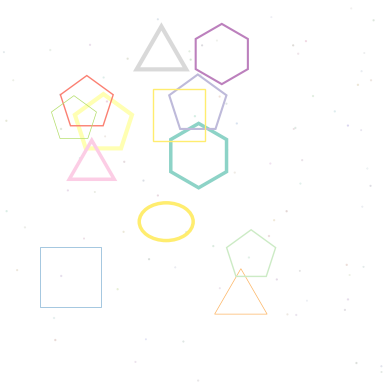[{"shape": "hexagon", "thickness": 2.5, "radius": 0.42, "center": [0.516, 0.596]}, {"shape": "pentagon", "thickness": 3, "radius": 0.39, "center": [0.269, 0.678]}, {"shape": "pentagon", "thickness": 1.5, "radius": 0.39, "center": [0.514, 0.728]}, {"shape": "pentagon", "thickness": 1, "radius": 0.36, "center": [0.225, 0.732]}, {"shape": "square", "thickness": 0.5, "radius": 0.39, "center": [0.182, 0.281]}, {"shape": "triangle", "thickness": 0.5, "radius": 0.39, "center": [0.626, 0.223]}, {"shape": "pentagon", "thickness": 0.5, "radius": 0.31, "center": [0.192, 0.69]}, {"shape": "triangle", "thickness": 2.5, "radius": 0.34, "center": [0.238, 0.568]}, {"shape": "triangle", "thickness": 3, "radius": 0.37, "center": [0.419, 0.857]}, {"shape": "hexagon", "thickness": 1.5, "radius": 0.39, "center": [0.576, 0.86]}, {"shape": "pentagon", "thickness": 1, "radius": 0.33, "center": [0.652, 0.336]}, {"shape": "square", "thickness": 1, "radius": 0.33, "center": [0.465, 0.701]}, {"shape": "oval", "thickness": 2.5, "radius": 0.35, "center": [0.432, 0.424]}]